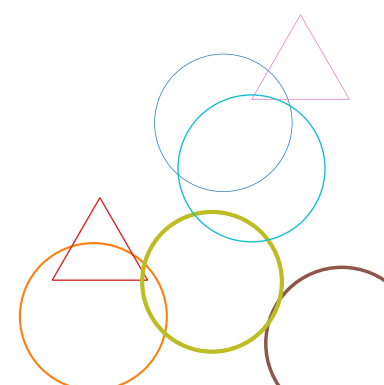[{"shape": "circle", "thickness": 0.5, "radius": 0.89, "center": [0.58, 0.681]}, {"shape": "circle", "thickness": 1.5, "radius": 0.95, "center": [0.243, 0.178]}, {"shape": "triangle", "thickness": 1, "radius": 0.71, "center": [0.259, 0.344]}, {"shape": "circle", "thickness": 2.5, "radius": 0.99, "center": [0.888, 0.108]}, {"shape": "triangle", "thickness": 0.5, "radius": 0.73, "center": [0.781, 0.815]}, {"shape": "circle", "thickness": 3, "radius": 0.91, "center": [0.551, 0.268]}, {"shape": "circle", "thickness": 1, "radius": 0.95, "center": [0.653, 0.563]}]